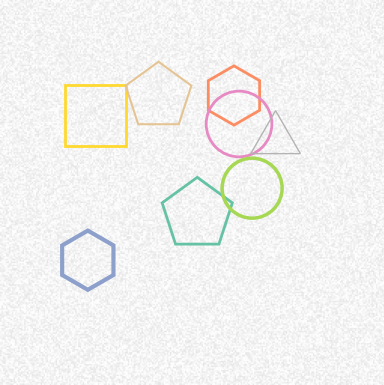[{"shape": "pentagon", "thickness": 2, "radius": 0.48, "center": [0.512, 0.443]}, {"shape": "hexagon", "thickness": 2, "radius": 0.38, "center": [0.608, 0.752]}, {"shape": "hexagon", "thickness": 3, "radius": 0.38, "center": [0.228, 0.324]}, {"shape": "circle", "thickness": 2, "radius": 0.43, "center": [0.621, 0.678]}, {"shape": "circle", "thickness": 2.5, "radius": 0.39, "center": [0.655, 0.511]}, {"shape": "square", "thickness": 2, "radius": 0.4, "center": [0.249, 0.701]}, {"shape": "pentagon", "thickness": 1.5, "radius": 0.45, "center": [0.412, 0.75]}, {"shape": "triangle", "thickness": 1, "radius": 0.37, "center": [0.716, 0.638]}]